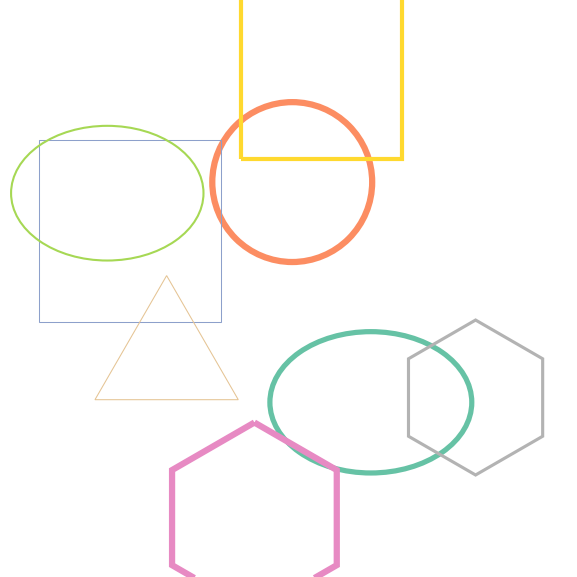[{"shape": "oval", "thickness": 2.5, "radius": 0.87, "center": [0.642, 0.302]}, {"shape": "circle", "thickness": 3, "radius": 0.69, "center": [0.506, 0.684]}, {"shape": "square", "thickness": 0.5, "radius": 0.79, "center": [0.225, 0.598]}, {"shape": "hexagon", "thickness": 3, "radius": 0.82, "center": [0.441, 0.103]}, {"shape": "oval", "thickness": 1, "radius": 0.83, "center": [0.186, 0.665]}, {"shape": "square", "thickness": 2, "radius": 0.7, "center": [0.557, 0.864]}, {"shape": "triangle", "thickness": 0.5, "radius": 0.72, "center": [0.289, 0.379]}, {"shape": "hexagon", "thickness": 1.5, "radius": 0.67, "center": [0.824, 0.311]}]